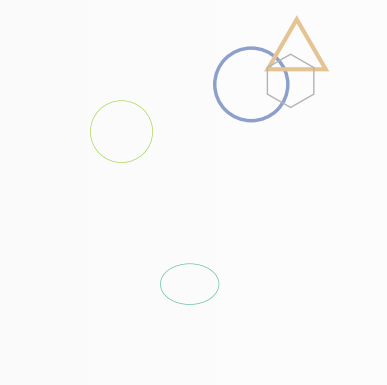[{"shape": "oval", "thickness": 0.5, "radius": 0.38, "center": [0.489, 0.262]}, {"shape": "circle", "thickness": 2.5, "radius": 0.47, "center": [0.648, 0.781]}, {"shape": "circle", "thickness": 0.5, "radius": 0.4, "center": [0.314, 0.658]}, {"shape": "triangle", "thickness": 3, "radius": 0.43, "center": [0.766, 0.863]}, {"shape": "hexagon", "thickness": 1, "radius": 0.35, "center": [0.75, 0.79]}]